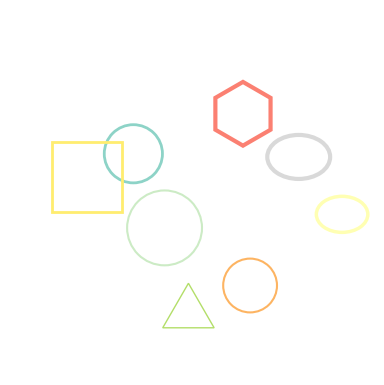[{"shape": "circle", "thickness": 2, "radius": 0.38, "center": [0.346, 0.601]}, {"shape": "oval", "thickness": 2.5, "radius": 0.33, "center": [0.889, 0.443]}, {"shape": "hexagon", "thickness": 3, "radius": 0.41, "center": [0.631, 0.704]}, {"shape": "circle", "thickness": 1.5, "radius": 0.35, "center": [0.65, 0.258]}, {"shape": "triangle", "thickness": 1, "radius": 0.39, "center": [0.489, 0.187]}, {"shape": "oval", "thickness": 3, "radius": 0.41, "center": [0.776, 0.592]}, {"shape": "circle", "thickness": 1.5, "radius": 0.49, "center": [0.427, 0.408]}, {"shape": "square", "thickness": 2, "radius": 0.46, "center": [0.226, 0.541]}]